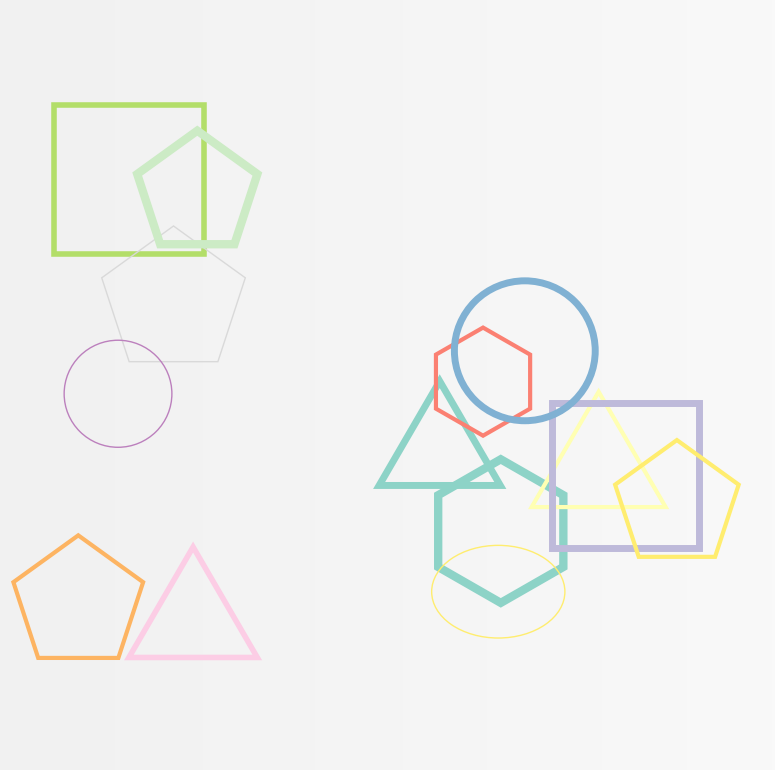[{"shape": "hexagon", "thickness": 3, "radius": 0.47, "center": [0.646, 0.31]}, {"shape": "triangle", "thickness": 2.5, "radius": 0.45, "center": [0.567, 0.415]}, {"shape": "triangle", "thickness": 1.5, "radius": 0.5, "center": [0.772, 0.391]}, {"shape": "square", "thickness": 2.5, "radius": 0.47, "center": [0.807, 0.383]}, {"shape": "hexagon", "thickness": 1.5, "radius": 0.35, "center": [0.623, 0.504]}, {"shape": "circle", "thickness": 2.5, "radius": 0.45, "center": [0.677, 0.544]}, {"shape": "pentagon", "thickness": 1.5, "radius": 0.44, "center": [0.101, 0.217]}, {"shape": "square", "thickness": 2, "radius": 0.48, "center": [0.167, 0.767]}, {"shape": "triangle", "thickness": 2, "radius": 0.48, "center": [0.249, 0.194]}, {"shape": "pentagon", "thickness": 0.5, "radius": 0.49, "center": [0.224, 0.609]}, {"shape": "circle", "thickness": 0.5, "radius": 0.35, "center": [0.152, 0.489]}, {"shape": "pentagon", "thickness": 3, "radius": 0.41, "center": [0.255, 0.749]}, {"shape": "pentagon", "thickness": 1.5, "radius": 0.42, "center": [0.873, 0.345]}, {"shape": "oval", "thickness": 0.5, "radius": 0.43, "center": [0.643, 0.232]}]